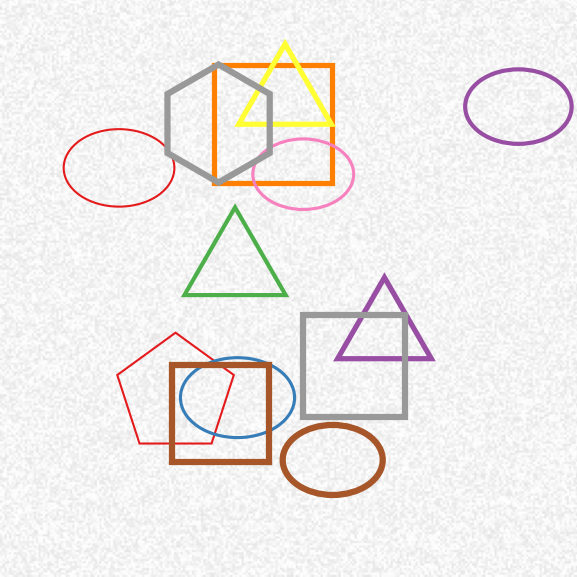[{"shape": "pentagon", "thickness": 1, "radius": 0.53, "center": [0.304, 0.317]}, {"shape": "oval", "thickness": 1, "radius": 0.48, "center": [0.206, 0.708]}, {"shape": "oval", "thickness": 1.5, "radius": 0.49, "center": [0.411, 0.311]}, {"shape": "triangle", "thickness": 2, "radius": 0.51, "center": [0.407, 0.539]}, {"shape": "triangle", "thickness": 2.5, "radius": 0.47, "center": [0.666, 0.425]}, {"shape": "oval", "thickness": 2, "radius": 0.46, "center": [0.898, 0.815]}, {"shape": "square", "thickness": 2.5, "radius": 0.51, "center": [0.472, 0.785]}, {"shape": "triangle", "thickness": 2.5, "radius": 0.46, "center": [0.494, 0.83]}, {"shape": "square", "thickness": 3, "radius": 0.42, "center": [0.382, 0.283]}, {"shape": "oval", "thickness": 3, "radius": 0.43, "center": [0.576, 0.203]}, {"shape": "oval", "thickness": 1.5, "radius": 0.44, "center": [0.525, 0.697]}, {"shape": "hexagon", "thickness": 3, "radius": 0.51, "center": [0.379, 0.785]}, {"shape": "square", "thickness": 3, "radius": 0.44, "center": [0.613, 0.366]}]